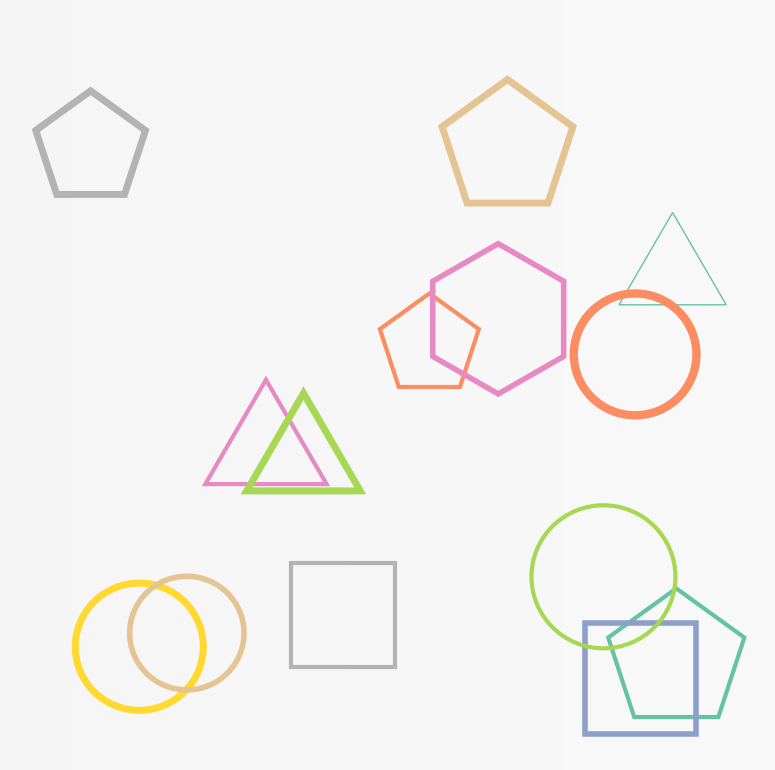[{"shape": "pentagon", "thickness": 1.5, "radius": 0.46, "center": [0.873, 0.143]}, {"shape": "triangle", "thickness": 0.5, "radius": 0.4, "center": [0.868, 0.644]}, {"shape": "pentagon", "thickness": 1.5, "radius": 0.34, "center": [0.554, 0.552]}, {"shape": "circle", "thickness": 3, "radius": 0.4, "center": [0.82, 0.54]}, {"shape": "square", "thickness": 2, "radius": 0.36, "center": [0.826, 0.119]}, {"shape": "triangle", "thickness": 1.5, "radius": 0.45, "center": [0.343, 0.416]}, {"shape": "hexagon", "thickness": 2, "radius": 0.49, "center": [0.643, 0.586]}, {"shape": "circle", "thickness": 1.5, "radius": 0.46, "center": [0.779, 0.251]}, {"shape": "triangle", "thickness": 2.5, "radius": 0.42, "center": [0.392, 0.405]}, {"shape": "circle", "thickness": 2.5, "radius": 0.41, "center": [0.18, 0.16]}, {"shape": "pentagon", "thickness": 2.5, "radius": 0.44, "center": [0.655, 0.808]}, {"shape": "circle", "thickness": 2, "radius": 0.37, "center": [0.241, 0.178]}, {"shape": "square", "thickness": 1.5, "radius": 0.34, "center": [0.442, 0.201]}, {"shape": "pentagon", "thickness": 2.5, "radius": 0.37, "center": [0.117, 0.808]}]